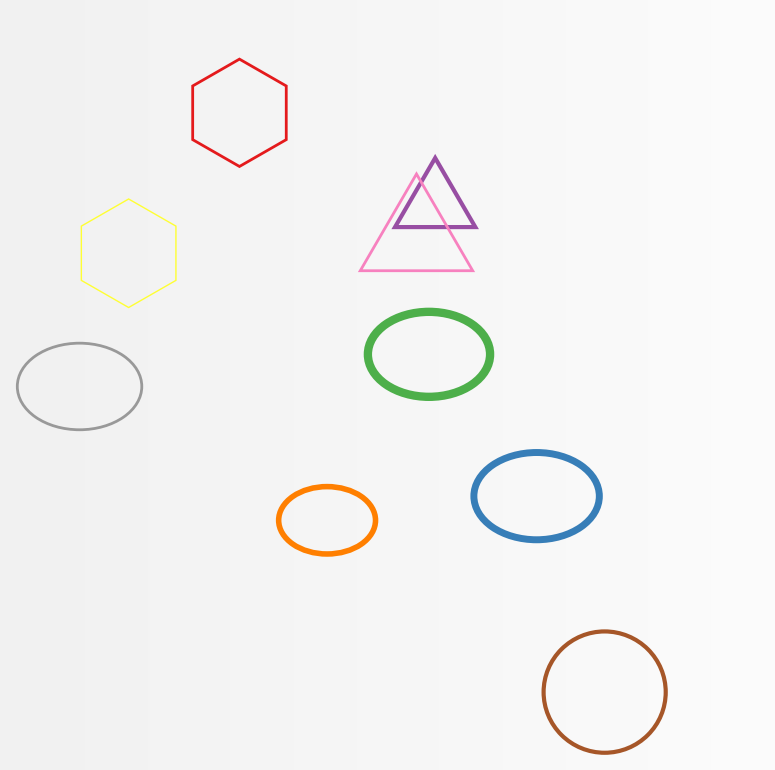[{"shape": "hexagon", "thickness": 1, "radius": 0.35, "center": [0.309, 0.854]}, {"shape": "oval", "thickness": 2.5, "radius": 0.4, "center": [0.692, 0.356]}, {"shape": "oval", "thickness": 3, "radius": 0.39, "center": [0.554, 0.54]}, {"shape": "triangle", "thickness": 1.5, "radius": 0.3, "center": [0.562, 0.735]}, {"shape": "oval", "thickness": 2, "radius": 0.31, "center": [0.422, 0.324]}, {"shape": "hexagon", "thickness": 0.5, "radius": 0.35, "center": [0.166, 0.671]}, {"shape": "circle", "thickness": 1.5, "radius": 0.39, "center": [0.78, 0.101]}, {"shape": "triangle", "thickness": 1, "radius": 0.42, "center": [0.537, 0.69]}, {"shape": "oval", "thickness": 1, "radius": 0.4, "center": [0.103, 0.498]}]